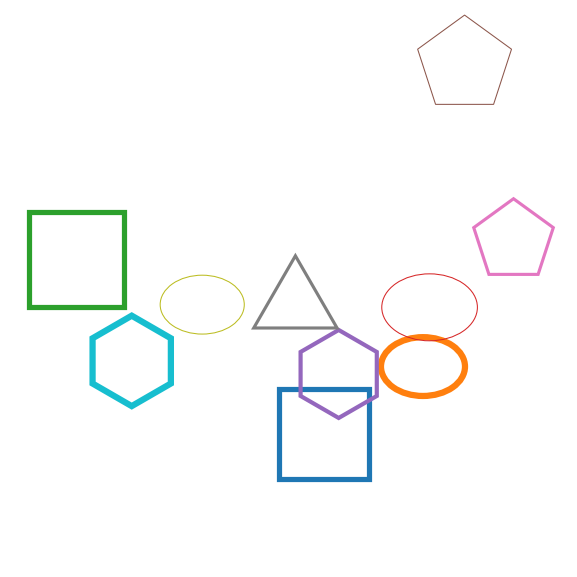[{"shape": "square", "thickness": 2.5, "radius": 0.39, "center": [0.561, 0.248]}, {"shape": "oval", "thickness": 3, "radius": 0.36, "center": [0.732, 0.364]}, {"shape": "square", "thickness": 2.5, "radius": 0.41, "center": [0.133, 0.55]}, {"shape": "oval", "thickness": 0.5, "radius": 0.41, "center": [0.744, 0.467]}, {"shape": "hexagon", "thickness": 2, "radius": 0.38, "center": [0.586, 0.352]}, {"shape": "pentagon", "thickness": 0.5, "radius": 0.43, "center": [0.804, 0.888]}, {"shape": "pentagon", "thickness": 1.5, "radius": 0.36, "center": [0.889, 0.583]}, {"shape": "triangle", "thickness": 1.5, "radius": 0.42, "center": [0.512, 0.473]}, {"shape": "oval", "thickness": 0.5, "radius": 0.36, "center": [0.35, 0.472]}, {"shape": "hexagon", "thickness": 3, "radius": 0.39, "center": [0.228, 0.374]}]